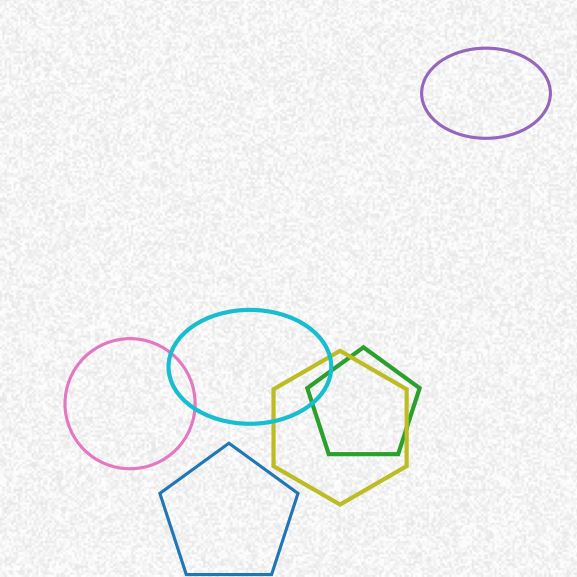[{"shape": "pentagon", "thickness": 1.5, "radius": 0.63, "center": [0.396, 0.106]}, {"shape": "pentagon", "thickness": 2, "radius": 0.51, "center": [0.629, 0.295]}, {"shape": "oval", "thickness": 1.5, "radius": 0.56, "center": [0.842, 0.838]}, {"shape": "circle", "thickness": 1.5, "radius": 0.56, "center": [0.225, 0.3]}, {"shape": "hexagon", "thickness": 2, "radius": 0.67, "center": [0.589, 0.259]}, {"shape": "oval", "thickness": 2, "radius": 0.7, "center": [0.433, 0.364]}]